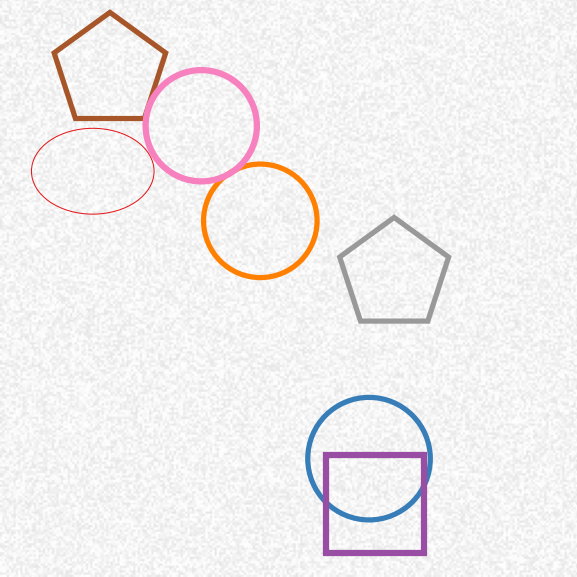[{"shape": "oval", "thickness": 0.5, "radius": 0.53, "center": [0.161, 0.703]}, {"shape": "circle", "thickness": 2.5, "radius": 0.53, "center": [0.639, 0.205]}, {"shape": "square", "thickness": 3, "radius": 0.42, "center": [0.649, 0.127]}, {"shape": "circle", "thickness": 2.5, "radius": 0.49, "center": [0.451, 0.617]}, {"shape": "pentagon", "thickness": 2.5, "radius": 0.51, "center": [0.19, 0.876]}, {"shape": "circle", "thickness": 3, "radius": 0.48, "center": [0.348, 0.781]}, {"shape": "pentagon", "thickness": 2.5, "radius": 0.5, "center": [0.683, 0.523]}]